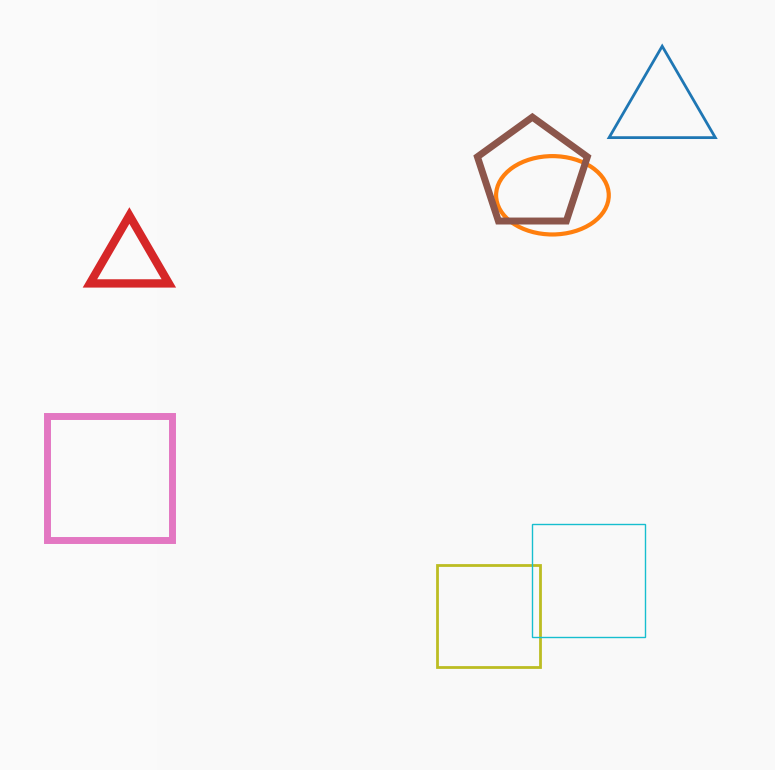[{"shape": "triangle", "thickness": 1, "radius": 0.4, "center": [0.854, 0.861]}, {"shape": "oval", "thickness": 1.5, "radius": 0.36, "center": [0.713, 0.746]}, {"shape": "triangle", "thickness": 3, "radius": 0.29, "center": [0.167, 0.661]}, {"shape": "pentagon", "thickness": 2.5, "radius": 0.37, "center": [0.687, 0.773]}, {"shape": "square", "thickness": 2.5, "radius": 0.4, "center": [0.141, 0.379]}, {"shape": "square", "thickness": 1, "radius": 0.33, "center": [0.631, 0.2]}, {"shape": "square", "thickness": 0.5, "radius": 0.37, "center": [0.759, 0.246]}]